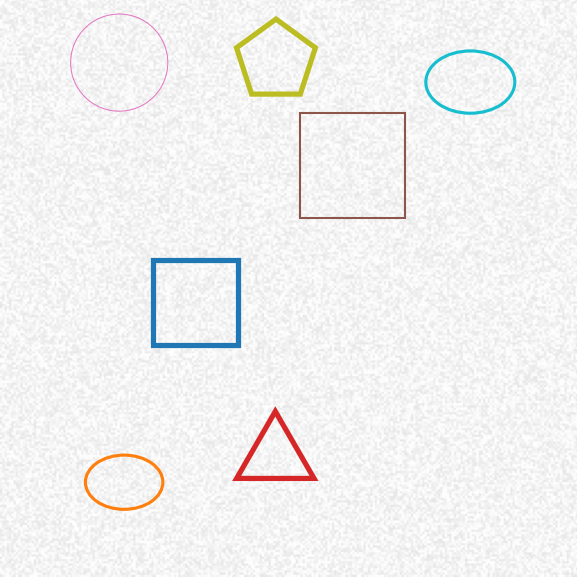[{"shape": "square", "thickness": 2.5, "radius": 0.37, "center": [0.338, 0.475]}, {"shape": "oval", "thickness": 1.5, "radius": 0.34, "center": [0.215, 0.164]}, {"shape": "triangle", "thickness": 2.5, "radius": 0.39, "center": [0.477, 0.209]}, {"shape": "square", "thickness": 1, "radius": 0.46, "center": [0.61, 0.713]}, {"shape": "circle", "thickness": 0.5, "radius": 0.42, "center": [0.206, 0.891]}, {"shape": "pentagon", "thickness": 2.5, "radius": 0.36, "center": [0.478, 0.894]}, {"shape": "oval", "thickness": 1.5, "radius": 0.39, "center": [0.814, 0.857]}]